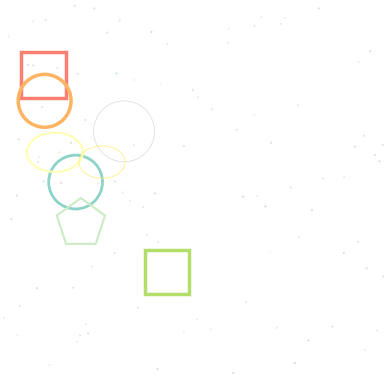[{"shape": "circle", "thickness": 2, "radius": 0.35, "center": [0.196, 0.527]}, {"shape": "oval", "thickness": 1.5, "radius": 0.36, "center": [0.142, 0.605]}, {"shape": "square", "thickness": 2.5, "radius": 0.3, "center": [0.113, 0.805]}, {"shape": "circle", "thickness": 2.5, "radius": 0.34, "center": [0.116, 0.738]}, {"shape": "square", "thickness": 2.5, "radius": 0.29, "center": [0.435, 0.293]}, {"shape": "circle", "thickness": 0.5, "radius": 0.4, "center": [0.322, 0.659]}, {"shape": "pentagon", "thickness": 1.5, "radius": 0.33, "center": [0.21, 0.42]}, {"shape": "oval", "thickness": 0.5, "radius": 0.3, "center": [0.265, 0.579]}]